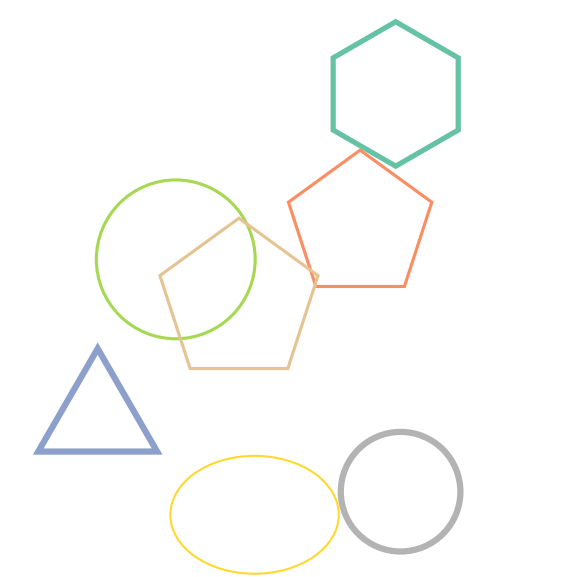[{"shape": "hexagon", "thickness": 2.5, "radius": 0.63, "center": [0.685, 0.836]}, {"shape": "pentagon", "thickness": 1.5, "radius": 0.65, "center": [0.624, 0.609]}, {"shape": "triangle", "thickness": 3, "radius": 0.59, "center": [0.169, 0.277]}, {"shape": "circle", "thickness": 1.5, "radius": 0.69, "center": [0.304, 0.55]}, {"shape": "oval", "thickness": 1, "radius": 0.73, "center": [0.441, 0.108]}, {"shape": "pentagon", "thickness": 1.5, "radius": 0.72, "center": [0.414, 0.477]}, {"shape": "circle", "thickness": 3, "radius": 0.52, "center": [0.694, 0.148]}]